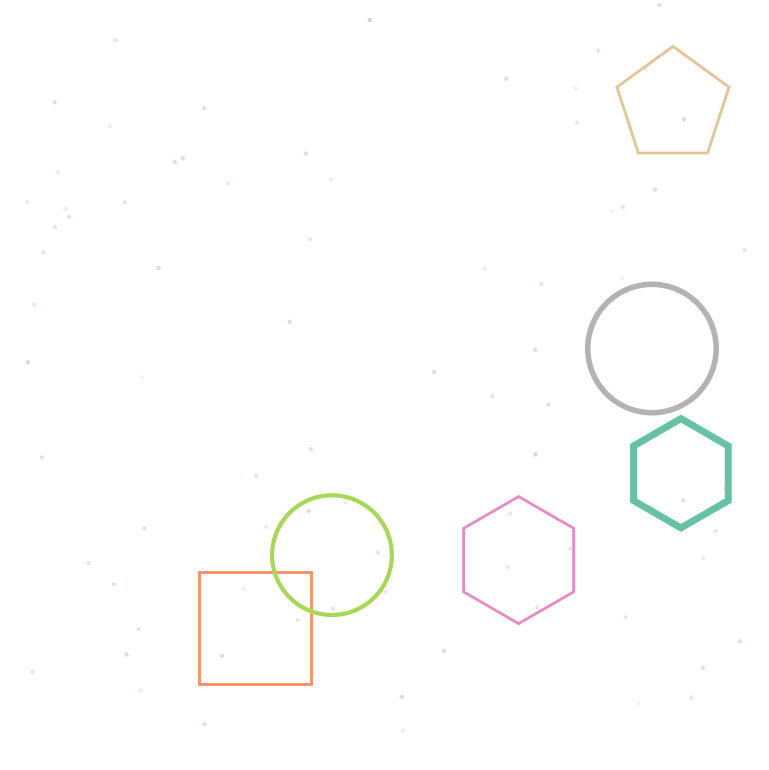[{"shape": "hexagon", "thickness": 2.5, "radius": 0.35, "center": [0.884, 0.385]}, {"shape": "square", "thickness": 1, "radius": 0.36, "center": [0.331, 0.184]}, {"shape": "hexagon", "thickness": 1, "radius": 0.41, "center": [0.674, 0.273]}, {"shape": "circle", "thickness": 1.5, "radius": 0.39, "center": [0.431, 0.279]}, {"shape": "pentagon", "thickness": 1, "radius": 0.38, "center": [0.874, 0.863]}, {"shape": "circle", "thickness": 2, "radius": 0.42, "center": [0.847, 0.547]}]